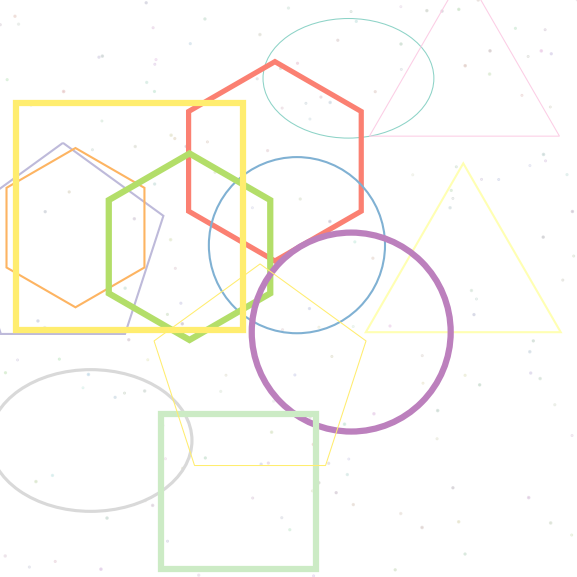[{"shape": "oval", "thickness": 0.5, "radius": 0.74, "center": [0.603, 0.864]}, {"shape": "triangle", "thickness": 1, "radius": 0.97, "center": [0.802, 0.521]}, {"shape": "pentagon", "thickness": 1, "radius": 0.91, "center": [0.109, 0.569]}, {"shape": "hexagon", "thickness": 2.5, "radius": 0.86, "center": [0.476, 0.72]}, {"shape": "circle", "thickness": 1, "radius": 0.76, "center": [0.514, 0.575]}, {"shape": "hexagon", "thickness": 1, "radius": 0.69, "center": [0.131, 0.605]}, {"shape": "hexagon", "thickness": 3, "radius": 0.81, "center": [0.328, 0.572]}, {"shape": "triangle", "thickness": 0.5, "radius": 0.95, "center": [0.804, 0.858]}, {"shape": "oval", "thickness": 1.5, "radius": 0.88, "center": [0.157, 0.236]}, {"shape": "circle", "thickness": 3, "radius": 0.86, "center": [0.608, 0.424]}, {"shape": "square", "thickness": 3, "radius": 0.67, "center": [0.413, 0.148]}, {"shape": "square", "thickness": 3, "radius": 0.98, "center": [0.225, 0.624]}, {"shape": "pentagon", "thickness": 0.5, "radius": 0.96, "center": [0.45, 0.349]}]